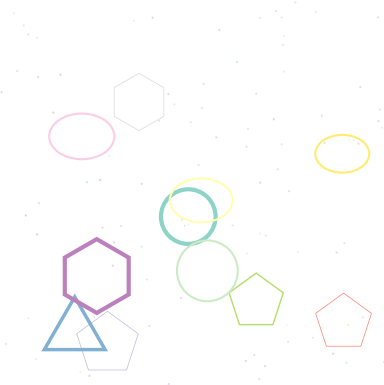[{"shape": "circle", "thickness": 3, "radius": 0.35, "center": [0.489, 0.437]}, {"shape": "oval", "thickness": 1.5, "radius": 0.41, "center": [0.523, 0.48]}, {"shape": "pentagon", "thickness": 0.5, "radius": 0.42, "center": [0.279, 0.107]}, {"shape": "pentagon", "thickness": 0.5, "radius": 0.38, "center": [0.892, 0.162]}, {"shape": "triangle", "thickness": 2.5, "radius": 0.46, "center": [0.194, 0.138]}, {"shape": "pentagon", "thickness": 1, "radius": 0.37, "center": [0.665, 0.217]}, {"shape": "oval", "thickness": 1.5, "radius": 0.42, "center": [0.212, 0.646]}, {"shape": "hexagon", "thickness": 0.5, "radius": 0.37, "center": [0.361, 0.735]}, {"shape": "hexagon", "thickness": 3, "radius": 0.48, "center": [0.251, 0.283]}, {"shape": "circle", "thickness": 1.5, "radius": 0.4, "center": [0.539, 0.297]}, {"shape": "oval", "thickness": 1.5, "radius": 0.35, "center": [0.889, 0.601]}]